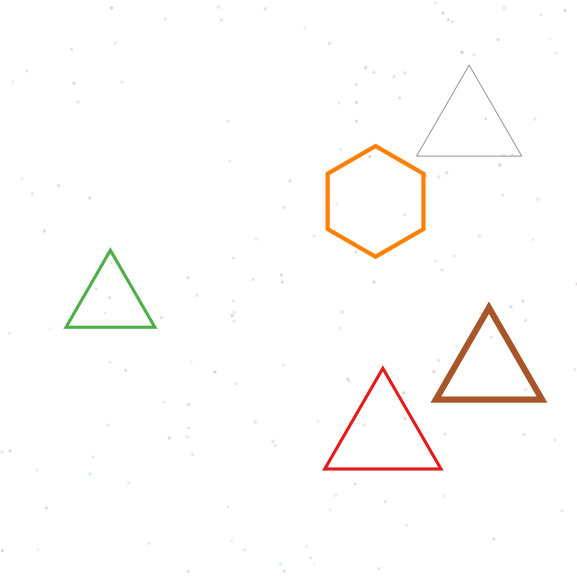[{"shape": "triangle", "thickness": 1.5, "radius": 0.58, "center": [0.663, 0.245]}, {"shape": "triangle", "thickness": 1.5, "radius": 0.44, "center": [0.191, 0.477]}, {"shape": "hexagon", "thickness": 2, "radius": 0.48, "center": [0.65, 0.65]}, {"shape": "triangle", "thickness": 3, "radius": 0.53, "center": [0.847, 0.36]}, {"shape": "triangle", "thickness": 0.5, "radius": 0.53, "center": [0.812, 0.781]}]